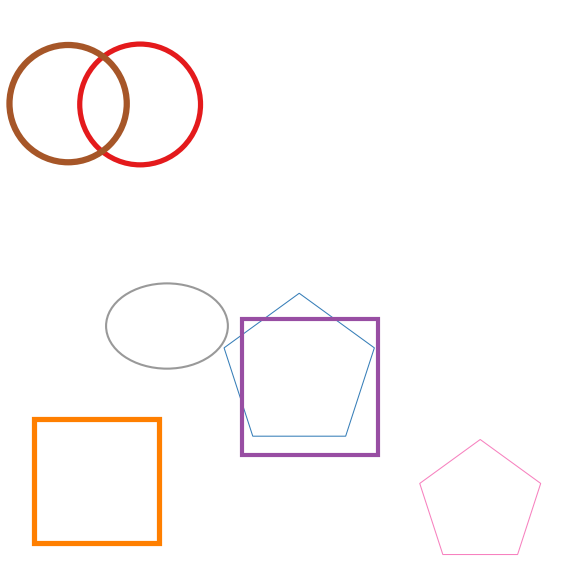[{"shape": "circle", "thickness": 2.5, "radius": 0.52, "center": [0.243, 0.818]}, {"shape": "pentagon", "thickness": 0.5, "radius": 0.68, "center": [0.518, 0.355]}, {"shape": "square", "thickness": 2, "radius": 0.59, "center": [0.536, 0.329]}, {"shape": "square", "thickness": 2.5, "radius": 0.54, "center": [0.167, 0.166]}, {"shape": "circle", "thickness": 3, "radius": 0.51, "center": [0.118, 0.82]}, {"shape": "pentagon", "thickness": 0.5, "radius": 0.55, "center": [0.832, 0.128]}, {"shape": "oval", "thickness": 1, "radius": 0.53, "center": [0.289, 0.435]}]